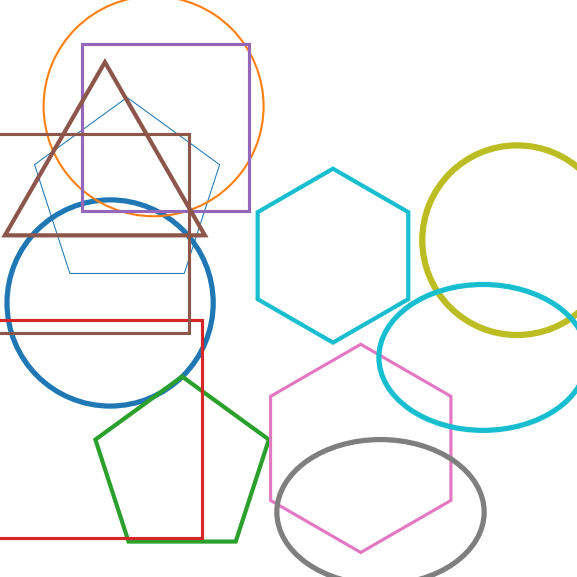[{"shape": "pentagon", "thickness": 0.5, "radius": 0.84, "center": [0.22, 0.662]}, {"shape": "circle", "thickness": 2.5, "radius": 0.89, "center": [0.191, 0.475]}, {"shape": "circle", "thickness": 1, "radius": 0.95, "center": [0.266, 0.815]}, {"shape": "pentagon", "thickness": 2, "radius": 0.79, "center": [0.315, 0.189]}, {"shape": "square", "thickness": 1.5, "radius": 0.94, "center": [0.162, 0.256]}, {"shape": "square", "thickness": 1.5, "radius": 0.72, "center": [0.286, 0.779]}, {"shape": "square", "thickness": 1.5, "radius": 0.86, "center": [0.155, 0.594]}, {"shape": "triangle", "thickness": 2, "radius": 1.0, "center": [0.182, 0.692]}, {"shape": "hexagon", "thickness": 1.5, "radius": 0.9, "center": [0.625, 0.223]}, {"shape": "oval", "thickness": 2.5, "radius": 0.9, "center": [0.659, 0.112]}, {"shape": "circle", "thickness": 3, "radius": 0.82, "center": [0.895, 0.583]}, {"shape": "oval", "thickness": 2.5, "radius": 0.9, "center": [0.837, 0.38]}, {"shape": "hexagon", "thickness": 2, "radius": 0.75, "center": [0.577, 0.556]}]